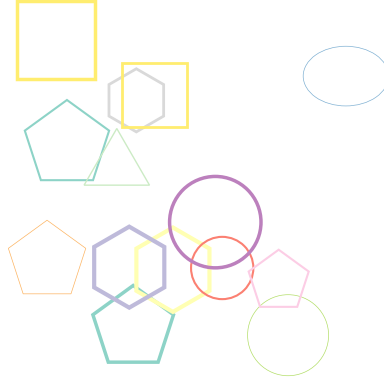[{"shape": "pentagon", "thickness": 2.5, "radius": 0.55, "center": [0.346, 0.148]}, {"shape": "pentagon", "thickness": 1.5, "radius": 0.58, "center": [0.174, 0.625]}, {"shape": "hexagon", "thickness": 3, "radius": 0.55, "center": [0.449, 0.299]}, {"shape": "hexagon", "thickness": 3, "radius": 0.53, "center": [0.336, 0.306]}, {"shape": "circle", "thickness": 1.5, "radius": 0.4, "center": [0.577, 0.304]}, {"shape": "oval", "thickness": 0.5, "radius": 0.55, "center": [0.898, 0.802]}, {"shape": "pentagon", "thickness": 0.5, "radius": 0.53, "center": [0.122, 0.322]}, {"shape": "circle", "thickness": 0.5, "radius": 0.53, "center": [0.748, 0.129]}, {"shape": "pentagon", "thickness": 1.5, "radius": 0.41, "center": [0.724, 0.269]}, {"shape": "hexagon", "thickness": 2, "radius": 0.41, "center": [0.354, 0.739]}, {"shape": "circle", "thickness": 2.5, "radius": 0.59, "center": [0.559, 0.423]}, {"shape": "triangle", "thickness": 1, "radius": 0.49, "center": [0.303, 0.568]}, {"shape": "square", "thickness": 2.5, "radius": 0.5, "center": [0.145, 0.896]}, {"shape": "square", "thickness": 2, "radius": 0.42, "center": [0.402, 0.753]}]